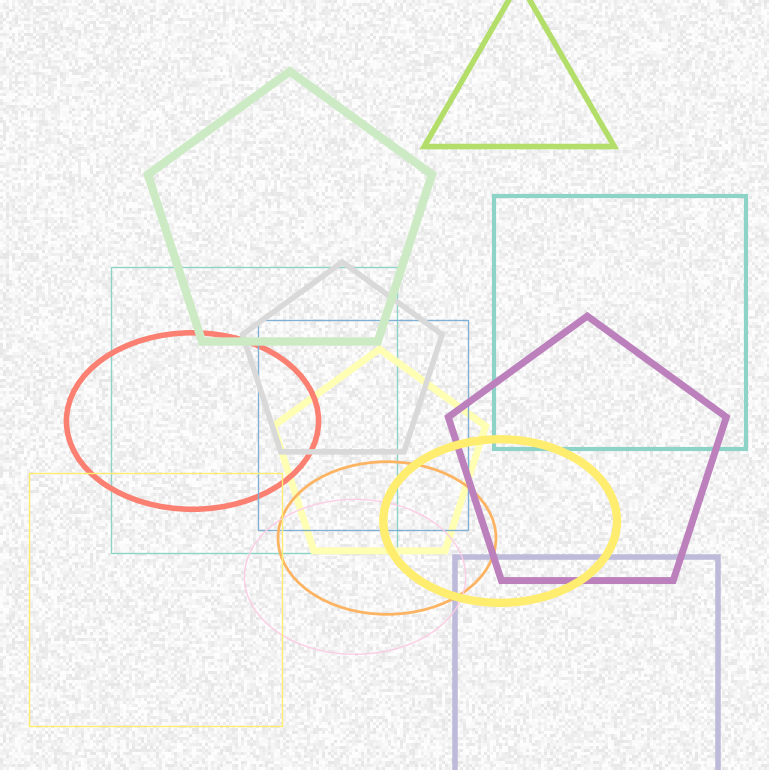[{"shape": "square", "thickness": 1.5, "radius": 0.82, "center": [0.805, 0.581]}, {"shape": "square", "thickness": 0.5, "radius": 0.93, "center": [0.33, 0.468]}, {"shape": "pentagon", "thickness": 2.5, "radius": 0.72, "center": [0.493, 0.402]}, {"shape": "square", "thickness": 2, "radius": 0.86, "center": [0.762, 0.105]}, {"shape": "oval", "thickness": 2, "radius": 0.82, "center": [0.25, 0.453]}, {"shape": "square", "thickness": 0.5, "radius": 0.68, "center": [0.471, 0.448]}, {"shape": "oval", "thickness": 1, "radius": 0.71, "center": [0.503, 0.301]}, {"shape": "triangle", "thickness": 2, "radius": 0.71, "center": [0.674, 0.881]}, {"shape": "oval", "thickness": 0.5, "radius": 0.72, "center": [0.461, 0.251]}, {"shape": "pentagon", "thickness": 2, "radius": 0.68, "center": [0.445, 0.523]}, {"shape": "pentagon", "thickness": 2.5, "radius": 0.95, "center": [0.763, 0.4]}, {"shape": "pentagon", "thickness": 3, "radius": 0.97, "center": [0.377, 0.713]}, {"shape": "oval", "thickness": 3, "radius": 0.76, "center": [0.65, 0.323]}, {"shape": "square", "thickness": 0.5, "radius": 0.82, "center": [0.202, 0.222]}]